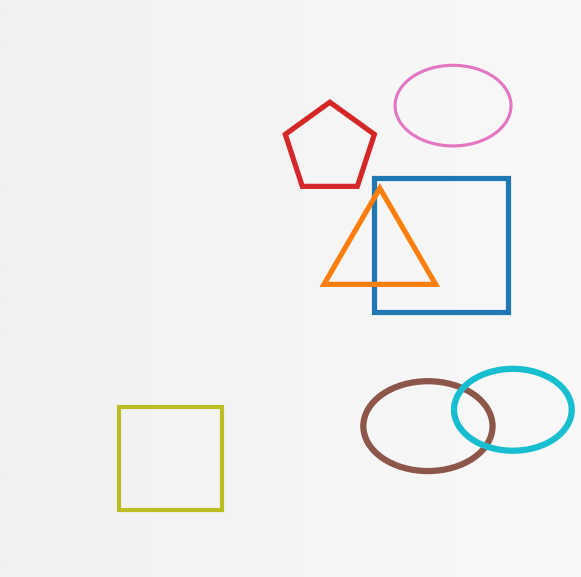[{"shape": "square", "thickness": 2.5, "radius": 0.58, "center": [0.759, 0.574]}, {"shape": "triangle", "thickness": 2.5, "radius": 0.55, "center": [0.653, 0.562]}, {"shape": "pentagon", "thickness": 2.5, "radius": 0.4, "center": [0.567, 0.742]}, {"shape": "oval", "thickness": 3, "radius": 0.56, "center": [0.736, 0.261]}, {"shape": "oval", "thickness": 1.5, "radius": 0.5, "center": [0.779, 0.816]}, {"shape": "square", "thickness": 2, "radius": 0.44, "center": [0.294, 0.205]}, {"shape": "oval", "thickness": 3, "radius": 0.51, "center": [0.882, 0.29]}]